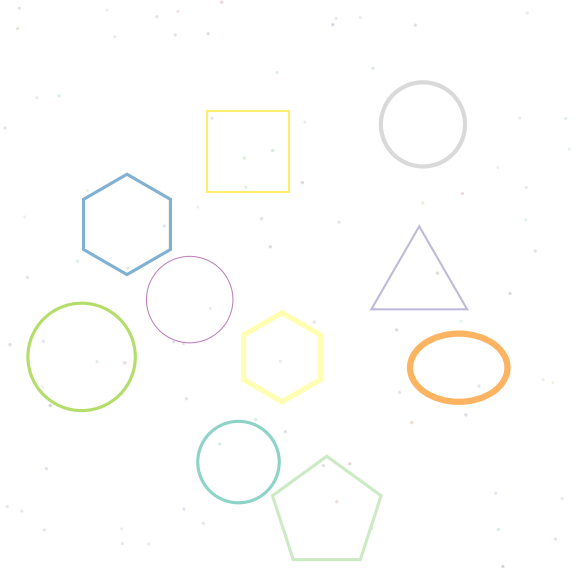[{"shape": "circle", "thickness": 1.5, "radius": 0.35, "center": [0.413, 0.199]}, {"shape": "hexagon", "thickness": 2.5, "radius": 0.39, "center": [0.488, 0.38]}, {"shape": "triangle", "thickness": 1, "radius": 0.48, "center": [0.726, 0.511]}, {"shape": "hexagon", "thickness": 1.5, "radius": 0.43, "center": [0.22, 0.611]}, {"shape": "oval", "thickness": 3, "radius": 0.42, "center": [0.794, 0.362]}, {"shape": "circle", "thickness": 1.5, "radius": 0.46, "center": [0.141, 0.381]}, {"shape": "circle", "thickness": 2, "radius": 0.36, "center": [0.732, 0.784]}, {"shape": "circle", "thickness": 0.5, "radius": 0.37, "center": [0.328, 0.48]}, {"shape": "pentagon", "thickness": 1.5, "radius": 0.49, "center": [0.566, 0.11]}, {"shape": "square", "thickness": 1, "radius": 0.35, "center": [0.43, 0.737]}]